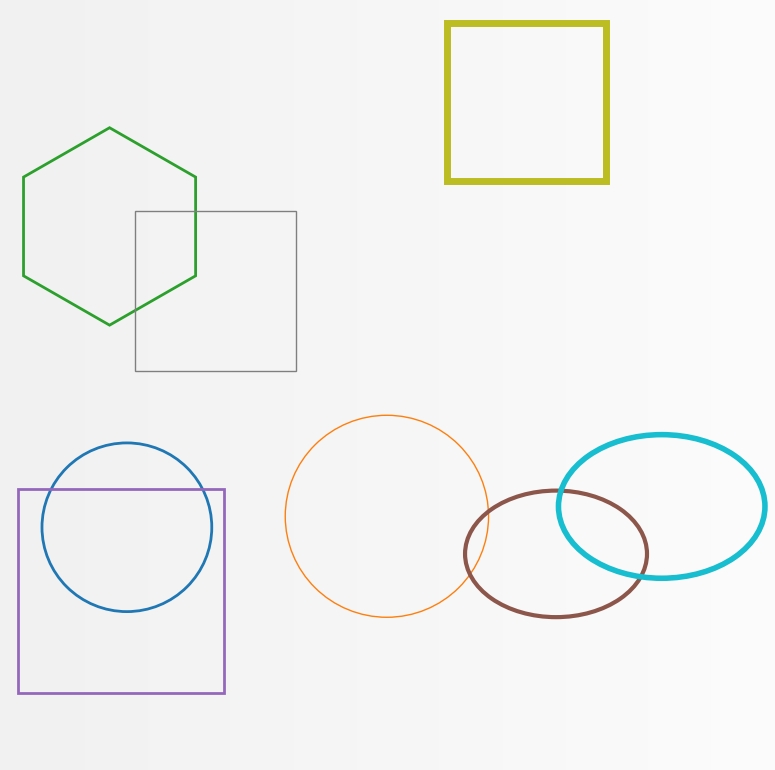[{"shape": "circle", "thickness": 1, "radius": 0.55, "center": [0.164, 0.315]}, {"shape": "circle", "thickness": 0.5, "radius": 0.66, "center": [0.499, 0.33]}, {"shape": "hexagon", "thickness": 1, "radius": 0.64, "center": [0.141, 0.706]}, {"shape": "square", "thickness": 1, "radius": 0.66, "center": [0.156, 0.233]}, {"shape": "oval", "thickness": 1.5, "radius": 0.59, "center": [0.717, 0.281]}, {"shape": "square", "thickness": 0.5, "radius": 0.52, "center": [0.278, 0.622]}, {"shape": "square", "thickness": 2.5, "radius": 0.51, "center": [0.679, 0.868]}, {"shape": "oval", "thickness": 2, "radius": 0.67, "center": [0.854, 0.342]}]